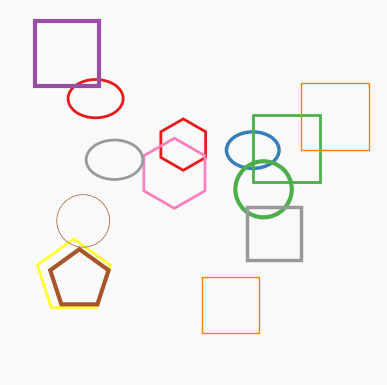[{"shape": "hexagon", "thickness": 2, "radius": 0.33, "center": [0.473, 0.624]}, {"shape": "oval", "thickness": 2, "radius": 0.36, "center": [0.247, 0.744]}, {"shape": "oval", "thickness": 2.5, "radius": 0.34, "center": [0.652, 0.61]}, {"shape": "circle", "thickness": 3, "radius": 0.36, "center": [0.68, 0.508]}, {"shape": "square", "thickness": 2, "radius": 0.43, "center": [0.739, 0.614]}, {"shape": "square", "thickness": 3, "radius": 0.42, "center": [0.173, 0.861]}, {"shape": "square", "thickness": 1, "radius": 0.44, "center": [0.864, 0.697]}, {"shape": "square", "thickness": 1, "radius": 0.37, "center": [0.595, 0.209]}, {"shape": "pentagon", "thickness": 2, "radius": 0.49, "center": [0.19, 0.281]}, {"shape": "circle", "thickness": 0.5, "radius": 0.34, "center": [0.215, 0.426]}, {"shape": "pentagon", "thickness": 3, "radius": 0.4, "center": [0.205, 0.274]}, {"shape": "hexagon", "thickness": 2, "radius": 0.46, "center": [0.45, 0.55]}, {"shape": "square", "thickness": 2.5, "radius": 0.34, "center": [0.707, 0.393]}, {"shape": "oval", "thickness": 2, "radius": 0.37, "center": [0.295, 0.585]}]